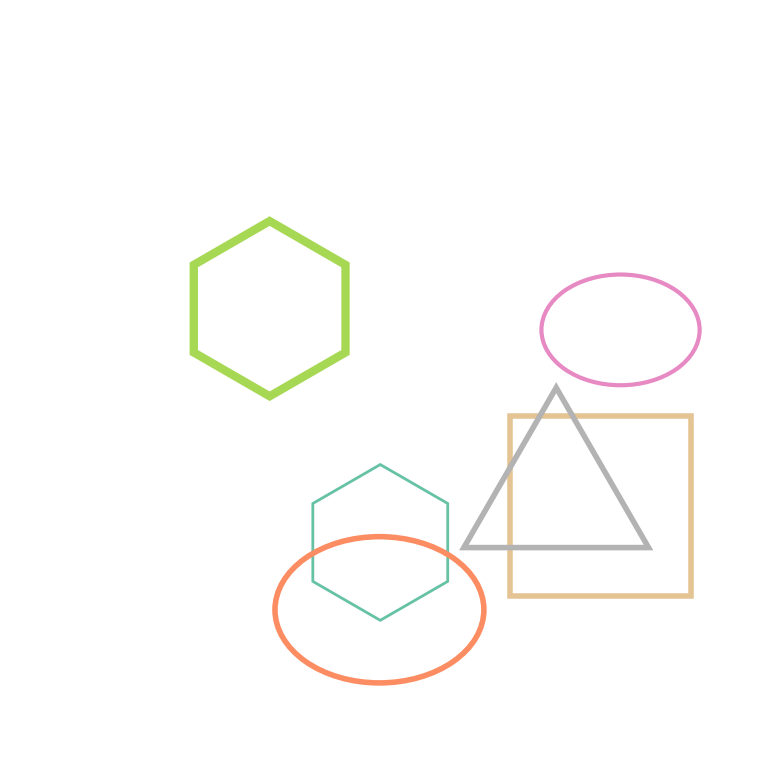[{"shape": "hexagon", "thickness": 1, "radius": 0.51, "center": [0.494, 0.296]}, {"shape": "oval", "thickness": 2, "radius": 0.68, "center": [0.493, 0.208]}, {"shape": "oval", "thickness": 1.5, "radius": 0.51, "center": [0.806, 0.572]}, {"shape": "hexagon", "thickness": 3, "radius": 0.57, "center": [0.35, 0.599]}, {"shape": "square", "thickness": 2, "radius": 0.58, "center": [0.78, 0.343]}, {"shape": "triangle", "thickness": 2, "radius": 0.69, "center": [0.722, 0.358]}]